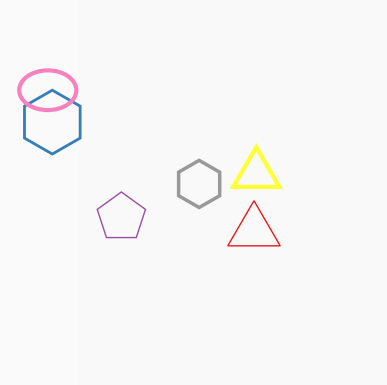[{"shape": "triangle", "thickness": 1, "radius": 0.39, "center": [0.655, 0.401]}, {"shape": "hexagon", "thickness": 2, "radius": 0.41, "center": [0.135, 0.683]}, {"shape": "pentagon", "thickness": 1, "radius": 0.33, "center": [0.313, 0.436]}, {"shape": "triangle", "thickness": 3, "radius": 0.34, "center": [0.661, 0.549]}, {"shape": "oval", "thickness": 3, "radius": 0.37, "center": [0.123, 0.766]}, {"shape": "hexagon", "thickness": 2.5, "radius": 0.31, "center": [0.514, 0.522]}]